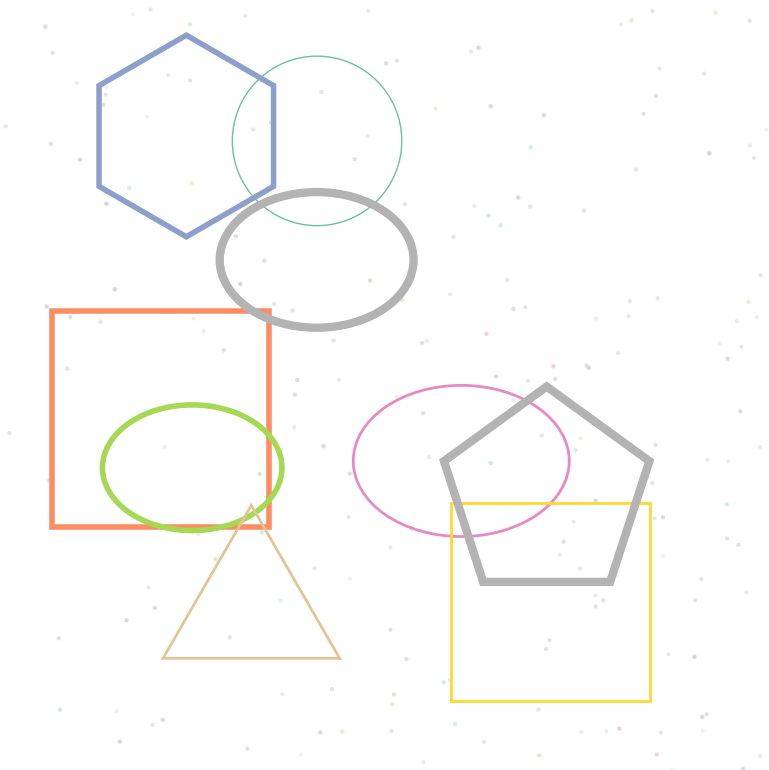[{"shape": "circle", "thickness": 0.5, "radius": 0.55, "center": [0.412, 0.817]}, {"shape": "square", "thickness": 2, "radius": 0.7, "center": [0.208, 0.456]}, {"shape": "hexagon", "thickness": 2, "radius": 0.65, "center": [0.242, 0.823]}, {"shape": "oval", "thickness": 1, "radius": 0.7, "center": [0.599, 0.401]}, {"shape": "oval", "thickness": 2, "radius": 0.58, "center": [0.25, 0.393]}, {"shape": "square", "thickness": 1, "radius": 0.64, "center": [0.715, 0.218]}, {"shape": "triangle", "thickness": 1, "radius": 0.66, "center": [0.326, 0.211]}, {"shape": "pentagon", "thickness": 3, "radius": 0.7, "center": [0.71, 0.358]}, {"shape": "oval", "thickness": 3, "radius": 0.63, "center": [0.411, 0.662]}]